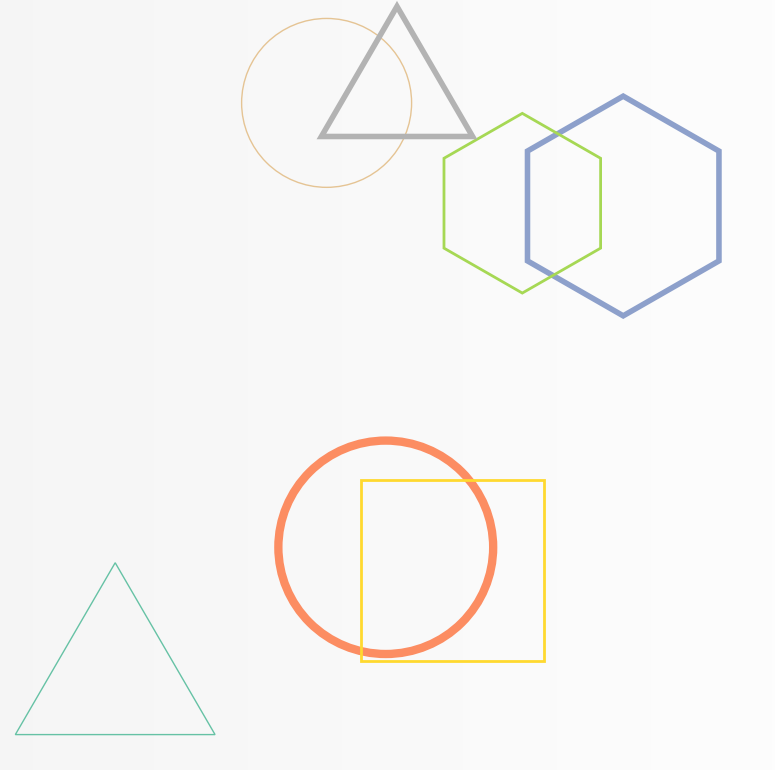[{"shape": "triangle", "thickness": 0.5, "radius": 0.74, "center": [0.149, 0.12]}, {"shape": "circle", "thickness": 3, "radius": 0.69, "center": [0.498, 0.289]}, {"shape": "hexagon", "thickness": 2, "radius": 0.71, "center": [0.804, 0.732]}, {"shape": "hexagon", "thickness": 1, "radius": 0.58, "center": [0.674, 0.736]}, {"shape": "square", "thickness": 1, "radius": 0.59, "center": [0.584, 0.259]}, {"shape": "circle", "thickness": 0.5, "radius": 0.55, "center": [0.421, 0.866]}, {"shape": "triangle", "thickness": 2, "radius": 0.56, "center": [0.512, 0.879]}]